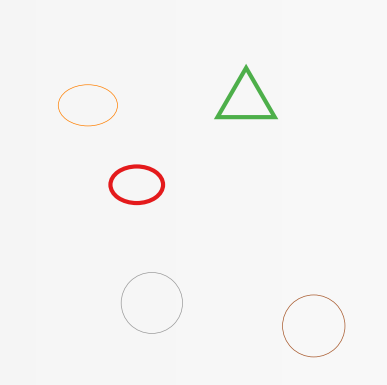[{"shape": "oval", "thickness": 3, "radius": 0.34, "center": [0.353, 0.52]}, {"shape": "triangle", "thickness": 3, "radius": 0.43, "center": [0.635, 0.738]}, {"shape": "oval", "thickness": 0.5, "radius": 0.38, "center": [0.227, 0.726]}, {"shape": "circle", "thickness": 0.5, "radius": 0.4, "center": [0.81, 0.153]}, {"shape": "circle", "thickness": 0.5, "radius": 0.4, "center": [0.392, 0.213]}]